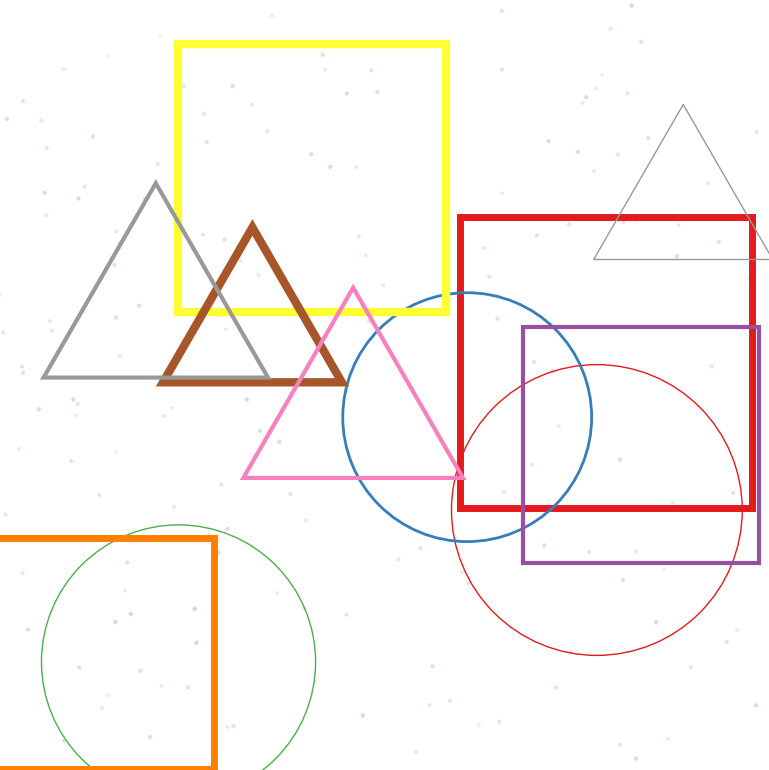[{"shape": "square", "thickness": 2.5, "radius": 0.95, "center": [0.787, 0.529]}, {"shape": "circle", "thickness": 0.5, "radius": 0.94, "center": [0.775, 0.338]}, {"shape": "circle", "thickness": 1, "radius": 0.81, "center": [0.607, 0.458]}, {"shape": "circle", "thickness": 0.5, "radius": 0.89, "center": [0.232, 0.14]}, {"shape": "square", "thickness": 1.5, "radius": 0.77, "center": [0.833, 0.422]}, {"shape": "square", "thickness": 2.5, "radius": 0.75, "center": [0.127, 0.152]}, {"shape": "square", "thickness": 3, "radius": 0.87, "center": [0.406, 0.768]}, {"shape": "triangle", "thickness": 3, "radius": 0.67, "center": [0.328, 0.571]}, {"shape": "triangle", "thickness": 1.5, "radius": 0.82, "center": [0.459, 0.462]}, {"shape": "triangle", "thickness": 0.5, "radius": 0.67, "center": [0.887, 0.73]}, {"shape": "triangle", "thickness": 1.5, "radius": 0.84, "center": [0.202, 0.594]}]